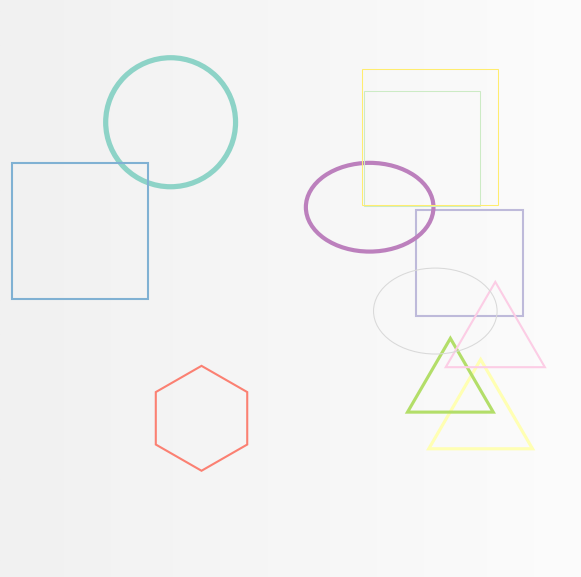[{"shape": "circle", "thickness": 2.5, "radius": 0.56, "center": [0.294, 0.787]}, {"shape": "triangle", "thickness": 1.5, "radius": 0.52, "center": [0.827, 0.274]}, {"shape": "square", "thickness": 1, "radius": 0.46, "center": [0.808, 0.544]}, {"shape": "hexagon", "thickness": 1, "radius": 0.45, "center": [0.347, 0.275]}, {"shape": "square", "thickness": 1, "radius": 0.59, "center": [0.137, 0.599]}, {"shape": "triangle", "thickness": 1.5, "radius": 0.43, "center": [0.775, 0.328]}, {"shape": "triangle", "thickness": 1, "radius": 0.49, "center": [0.852, 0.413]}, {"shape": "oval", "thickness": 0.5, "radius": 0.53, "center": [0.749, 0.461]}, {"shape": "oval", "thickness": 2, "radius": 0.55, "center": [0.636, 0.64]}, {"shape": "square", "thickness": 0.5, "radius": 0.5, "center": [0.726, 0.742]}, {"shape": "square", "thickness": 0.5, "radius": 0.59, "center": [0.74, 0.762]}]